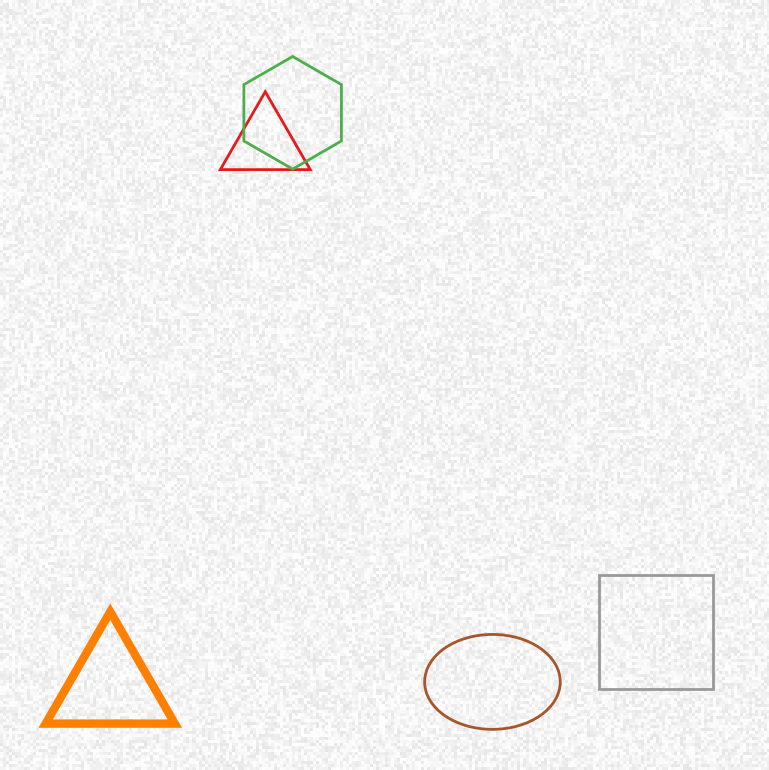[{"shape": "triangle", "thickness": 1, "radius": 0.34, "center": [0.345, 0.813]}, {"shape": "hexagon", "thickness": 1, "radius": 0.37, "center": [0.38, 0.854]}, {"shape": "triangle", "thickness": 3, "radius": 0.48, "center": [0.143, 0.109]}, {"shape": "oval", "thickness": 1, "radius": 0.44, "center": [0.64, 0.114]}, {"shape": "square", "thickness": 1, "radius": 0.37, "center": [0.852, 0.179]}]